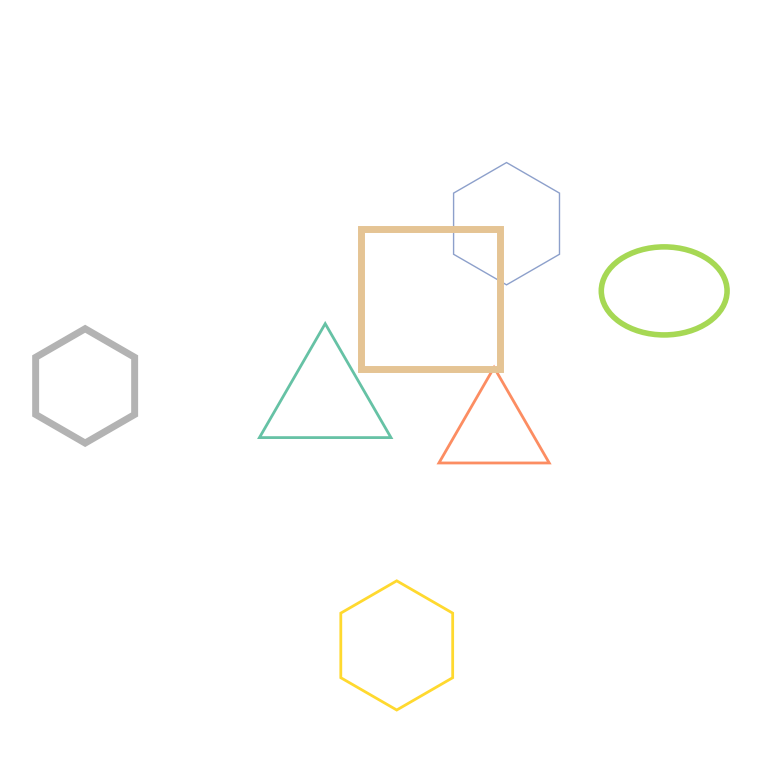[{"shape": "triangle", "thickness": 1, "radius": 0.49, "center": [0.422, 0.481]}, {"shape": "triangle", "thickness": 1, "radius": 0.41, "center": [0.642, 0.44]}, {"shape": "hexagon", "thickness": 0.5, "radius": 0.4, "center": [0.658, 0.709]}, {"shape": "oval", "thickness": 2, "radius": 0.41, "center": [0.863, 0.622]}, {"shape": "hexagon", "thickness": 1, "radius": 0.42, "center": [0.515, 0.162]}, {"shape": "square", "thickness": 2.5, "radius": 0.45, "center": [0.559, 0.612]}, {"shape": "hexagon", "thickness": 2.5, "radius": 0.37, "center": [0.111, 0.499]}]